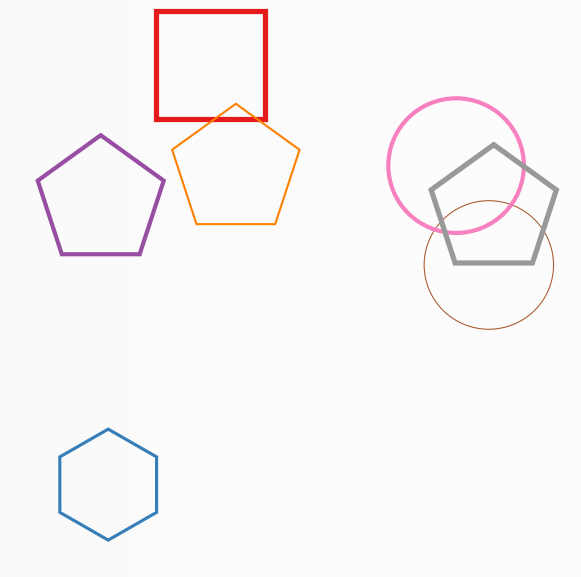[{"shape": "square", "thickness": 2.5, "radius": 0.47, "center": [0.362, 0.887]}, {"shape": "hexagon", "thickness": 1.5, "radius": 0.48, "center": [0.186, 0.16]}, {"shape": "pentagon", "thickness": 2, "radius": 0.57, "center": [0.173, 0.651]}, {"shape": "pentagon", "thickness": 1, "radius": 0.58, "center": [0.406, 0.704]}, {"shape": "circle", "thickness": 0.5, "radius": 0.56, "center": [0.841, 0.54]}, {"shape": "circle", "thickness": 2, "radius": 0.58, "center": [0.785, 0.712]}, {"shape": "pentagon", "thickness": 2.5, "radius": 0.57, "center": [0.849, 0.635]}]